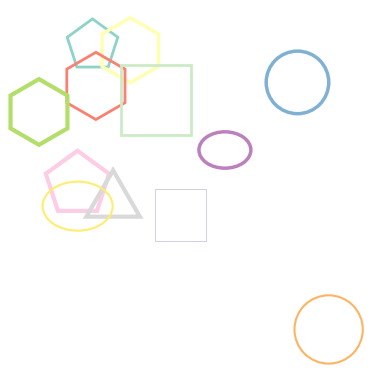[{"shape": "pentagon", "thickness": 2, "radius": 0.35, "center": [0.24, 0.882]}, {"shape": "hexagon", "thickness": 2.5, "radius": 0.42, "center": [0.338, 0.869]}, {"shape": "square", "thickness": 0.5, "radius": 0.33, "center": [0.468, 0.442]}, {"shape": "hexagon", "thickness": 2, "radius": 0.44, "center": [0.249, 0.777]}, {"shape": "circle", "thickness": 2.5, "radius": 0.41, "center": [0.773, 0.786]}, {"shape": "circle", "thickness": 1.5, "radius": 0.44, "center": [0.854, 0.144]}, {"shape": "hexagon", "thickness": 3, "radius": 0.43, "center": [0.101, 0.709]}, {"shape": "pentagon", "thickness": 3, "radius": 0.43, "center": [0.201, 0.522]}, {"shape": "triangle", "thickness": 3, "radius": 0.4, "center": [0.294, 0.477]}, {"shape": "oval", "thickness": 2.5, "radius": 0.34, "center": [0.584, 0.61]}, {"shape": "square", "thickness": 2, "radius": 0.46, "center": [0.406, 0.74]}, {"shape": "oval", "thickness": 1.5, "radius": 0.45, "center": [0.202, 0.465]}]